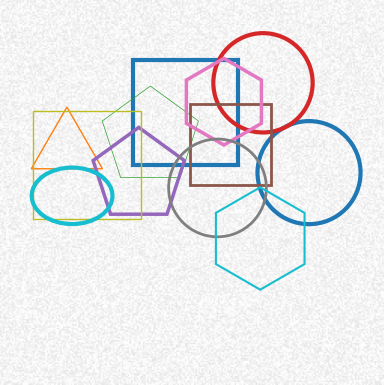[{"shape": "circle", "thickness": 3, "radius": 0.67, "center": [0.803, 0.552]}, {"shape": "square", "thickness": 3, "radius": 0.68, "center": [0.481, 0.709]}, {"shape": "triangle", "thickness": 1, "radius": 0.53, "center": [0.174, 0.615]}, {"shape": "pentagon", "thickness": 0.5, "radius": 0.66, "center": [0.391, 0.645]}, {"shape": "circle", "thickness": 3, "radius": 0.64, "center": [0.683, 0.785]}, {"shape": "pentagon", "thickness": 2.5, "radius": 0.62, "center": [0.36, 0.544]}, {"shape": "square", "thickness": 2, "radius": 0.53, "center": [0.599, 0.625]}, {"shape": "hexagon", "thickness": 2.5, "radius": 0.56, "center": [0.582, 0.736]}, {"shape": "circle", "thickness": 2, "radius": 0.63, "center": [0.565, 0.512]}, {"shape": "square", "thickness": 1, "radius": 0.7, "center": [0.225, 0.571]}, {"shape": "hexagon", "thickness": 1.5, "radius": 0.66, "center": [0.676, 0.381]}, {"shape": "oval", "thickness": 3, "radius": 0.52, "center": [0.187, 0.491]}]